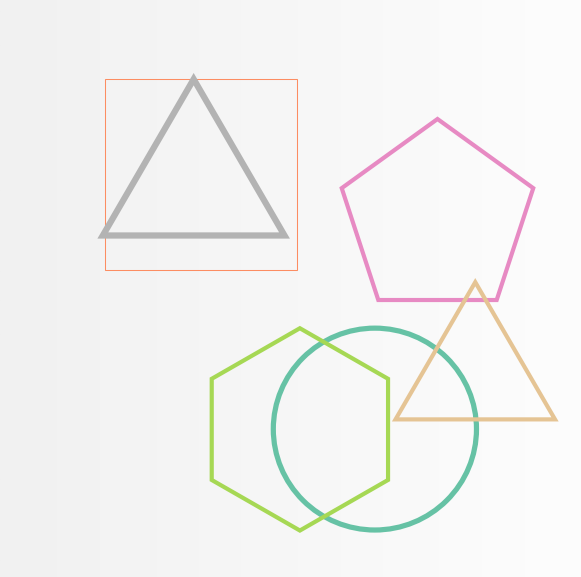[{"shape": "circle", "thickness": 2.5, "radius": 0.87, "center": [0.645, 0.256]}, {"shape": "square", "thickness": 0.5, "radius": 0.83, "center": [0.346, 0.697]}, {"shape": "pentagon", "thickness": 2, "radius": 0.87, "center": [0.753, 0.62]}, {"shape": "hexagon", "thickness": 2, "radius": 0.88, "center": [0.516, 0.256]}, {"shape": "triangle", "thickness": 2, "radius": 0.79, "center": [0.818, 0.352]}, {"shape": "triangle", "thickness": 3, "radius": 0.9, "center": [0.333, 0.682]}]